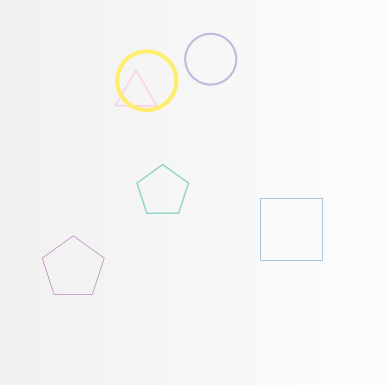[{"shape": "pentagon", "thickness": 1, "radius": 0.35, "center": [0.42, 0.503]}, {"shape": "circle", "thickness": 1.5, "radius": 0.33, "center": [0.544, 0.846]}, {"shape": "square", "thickness": 0.5, "radius": 0.41, "center": [0.751, 0.406]}, {"shape": "triangle", "thickness": 1, "radius": 0.31, "center": [0.351, 0.756]}, {"shape": "pentagon", "thickness": 0.5, "radius": 0.42, "center": [0.189, 0.303]}, {"shape": "circle", "thickness": 3, "radius": 0.38, "center": [0.379, 0.79]}]